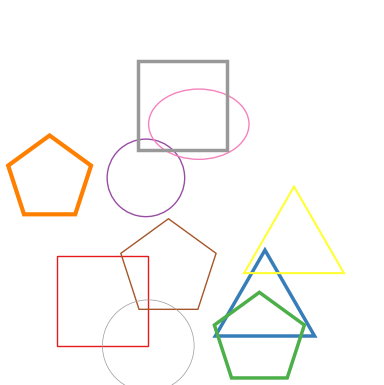[{"shape": "square", "thickness": 1, "radius": 0.59, "center": [0.266, 0.218]}, {"shape": "triangle", "thickness": 2.5, "radius": 0.74, "center": [0.688, 0.202]}, {"shape": "pentagon", "thickness": 2.5, "radius": 0.61, "center": [0.674, 0.118]}, {"shape": "circle", "thickness": 1, "radius": 0.5, "center": [0.379, 0.538]}, {"shape": "pentagon", "thickness": 3, "radius": 0.57, "center": [0.129, 0.535]}, {"shape": "triangle", "thickness": 1.5, "radius": 0.75, "center": [0.764, 0.366]}, {"shape": "pentagon", "thickness": 1, "radius": 0.65, "center": [0.438, 0.302]}, {"shape": "oval", "thickness": 1, "radius": 0.65, "center": [0.516, 0.677]}, {"shape": "circle", "thickness": 0.5, "radius": 0.6, "center": [0.385, 0.102]}, {"shape": "square", "thickness": 2.5, "radius": 0.58, "center": [0.473, 0.726]}]